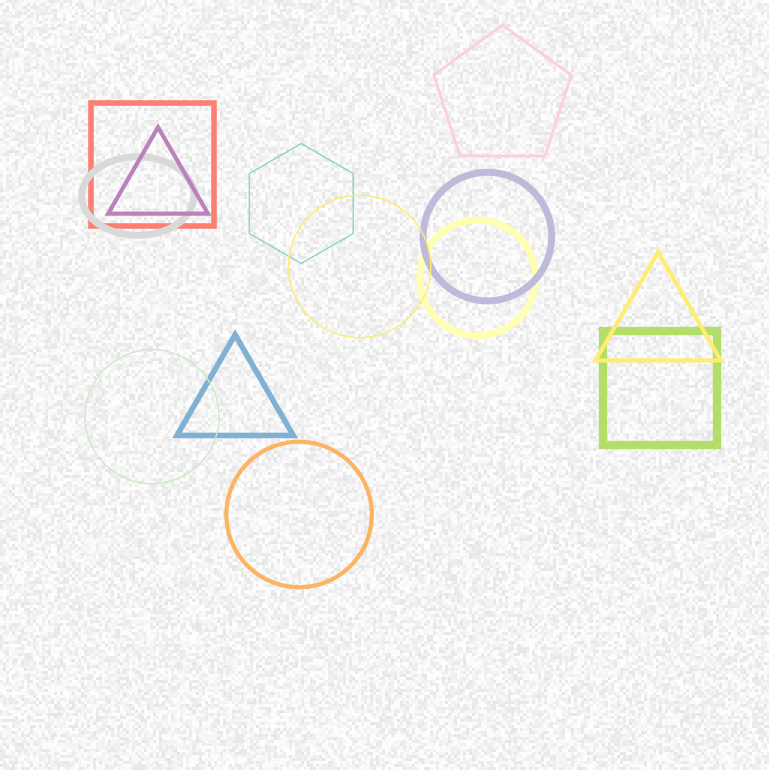[{"shape": "hexagon", "thickness": 0.5, "radius": 0.39, "center": [0.391, 0.736]}, {"shape": "circle", "thickness": 2.5, "radius": 0.38, "center": [0.62, 0.639]}, {"shape": "circle", "thickness": 2.5, "radius": 0.42, "center": [0.633, 0.693]}, {"shape": "square", "thickness": 2, "radius": 0.4, "center": [0.198, 0.786]}, {"shape": "triangle", "thickness": 2, "radius": 0.44, "center": [0.305, 0.478]}, {"shape": "circle", "thickness": 1.5, "radius": 0.47, "center": [0.388, 0.332]}, {"shape": "square", "thickness": 3, "radius": 0.37, "center": [0.857, 0.496]}, {"shape": "pentagon", "thickness": 1, "radius": 0.47, "center": [0.653, 0.873]}, {"shape": "oval", "thickness": 2.5, "radius": 0.36, "center": [0.179, 0.745]}, {"shape": "triangle", "thickness": 1.5, "radius": 0.37, "center": [0.205, 0.76]}, {"shape": "circle", "thickness": 0.5, "radius": 0.44, "center": [0.197, 0.459]}, {"shape": "triangle", "thickness": 1.5, "radius": 0.47, "center": [0.855, 0.579]}, {"shape": "circle", "thickness": 0.5, "radius": 0.46, "center": [0.467, 0.654]}]